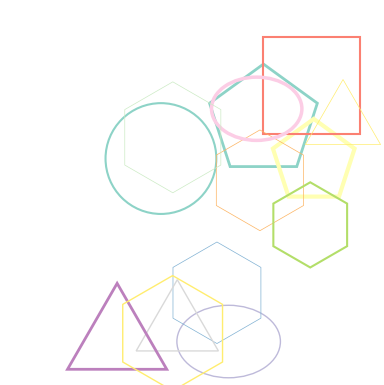[{"shape": "circle", "thickness": 1.5, "radius": 0.72, "center": [0.418, 0.588]}, {"shape": "pentagon", "thickness": 2, "radius": 0.74, "center": [0.684, 0.686]}, {"shape": "pentagon", "thickness": 3, "radius": 0.56, "center": [0.815, 0.58]}, {"shape": "oval", "thickness": 1, "radius": 0.67, "center": [0.594, 0.113]}, {"shape": "square", "thickness": 1.5, "radius": 0.63, "center": [0.809, 0.778]}, {"shape": "hexagon", "thickness": 0.5, "radius": 0.66, "center": [0.563, 0.24]}, {"shape": "hexagon", "thickness": 0.5, "radius": 0.65, "center": [0.675, 0.532]}, {"shape": "hexagon", "thickness": 1.5, "radius": 0.55, "center": [0.806, 0.416]}, {"shape": "oval", "thickness": 2.5, "radius": 0.59, "center": [0.667, 0.717]}, {"shape": "triangle", "thickness": 1, "radius": 0.62, "center": [0.46, 0.15]}, {"shape": "triangle", "thickness": 2, "radius": 0.74, "center": [0.304, 0.115]}, {"shape": "hexagon", "thickness": 0.5, "radius": 0.72, "center": [0.449, 0.643]}, {"shape": "triangle", "thickness": 0.5, "radius": 0.56, "center": [0.891, 0.681]}, {"shape": "hexagon", "thickness": 1, "radius": 0.75, "center": [0.448, 0.135]}]